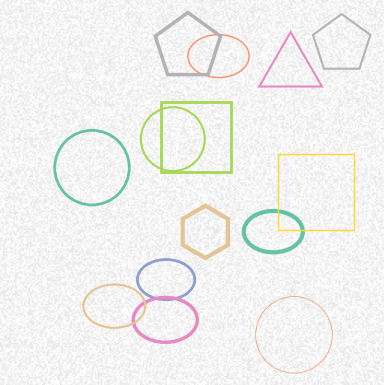[{"shape": "circle", "thickness": 2, "radius": 0.48, "center": [0.239, 0.565]}, {"shape": "oval", "thickness": 3, "radius": 0.38, "center": [0.71, 0.398]}, {"shape": "circle", "thickness": 0.5, "radius": 0.5, "center": [0.764, 0.13]}, {"shape": "oval", "thickness": 1, "radius": 0.4, "center": [0.568, 0.854]}, {"shape": "oval", "thickness": 2, "radius": 0.37, "center": [0.431, 0.274]}, {"shape": "oval", "thickness": 2.5, "radius": 0.42, "center": [0.429, 0.169]}, {"shape": "triangle", "thickness": 1.5, "radius": 0.47, "center": [0.755, 0.822]}, {"shape": "circle", "thickness": 1.5, "radius": 0.41, "center": [0.449, 0.639]}, {"shape": "square", "thickness": 2, "radius": 0.45, "center": [0.509, 0.645]}, {"shape": "square", "thickness": 1, "radius": 0.49, "center": [0.821, 0.501]}, {"shape": "oval", "thickness": 1.5, "radius": 0.4, "center": [0.297, 0.205]}, {"shape": "hexagon", "thickness": 3, "radius": 0.34, "center": [0.533, 0.398]}, {"shape": "pentagon", "thickness": 2.5, "radius": 0.45, "center": [0.488, 0.878]}, {"shape": "pentagon", "thickness": 1.5, "radius": 0.39, "center": [0.887, 0.885]}]